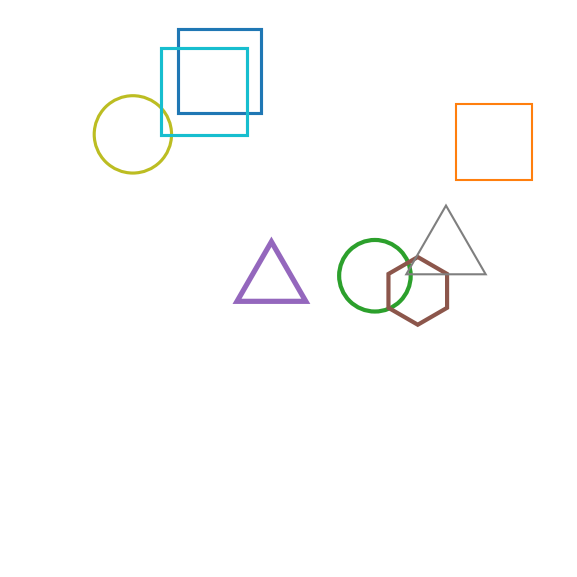[{"shape": "square", "thickness": 1.5, "radius": 0.36, "center": [0.38, 0.876]}, {"shape": "square", "thickness": 1, "radius": 0.33, "center": [0.855, 0.754]}, {"shape": "circle", "thickness": 2, "radius": 0.31, "center": [0.649, 0.522]}, {"shape": "triangle", "thickness": 2.5, "radius": 0.34, "center": [0.47, 0.512]}, {"shape": "hexagon", "thickness": 2, "radius": 0.29, "center": [0.723, 0.495]}, {"shape": "triangle", "thickness": 1, "radius": 0.4, "center": [0.772, 0.564]}, {"shape": "circle", "thickness": 1.5, "radius": 0.33, "center": [0.23, 0.766]}, {"shape": "square", "thickness": 1.5, "radius": 0.37, "center": [0.353, 0.841]}]